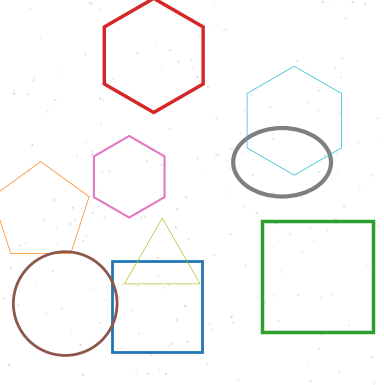[{"shape": "square", "thickness": 2, "radius": 0.59, "center": [0.408, 0.204]}, {"shape": "pentagon", "thickness": 0.5, "radius": 0.66, "center": [0.106, 0.448]}, {"shape": "square", "thickness": 2.5, "radius": 0.72, "center": [0.824, 0.283]}, {"shape": "hexagon", "thickness": 2.5, "radius": 0.74, "center": [0.399, 0.856]}, {"shape": "circle", "thickness": 2, "radius": 0.67, "center": [0.169, 0.211]}, {"shape": "hexagon", "thickness": 1.5, "radius": 0.53, "center": [0.336, 0.541]}, {"shape": "oval", "thickness": 3, "radius": 0.64, "center": [0.733, 0.579]}, {"shape": "triangle", "thickness": 0.5, "radius": 0.57, "center": [0.421, 0.32]}, {"shape": "hexagon", "thickness": 0.5, "radius": 0.71, "center": [0.764, 0.687]}]